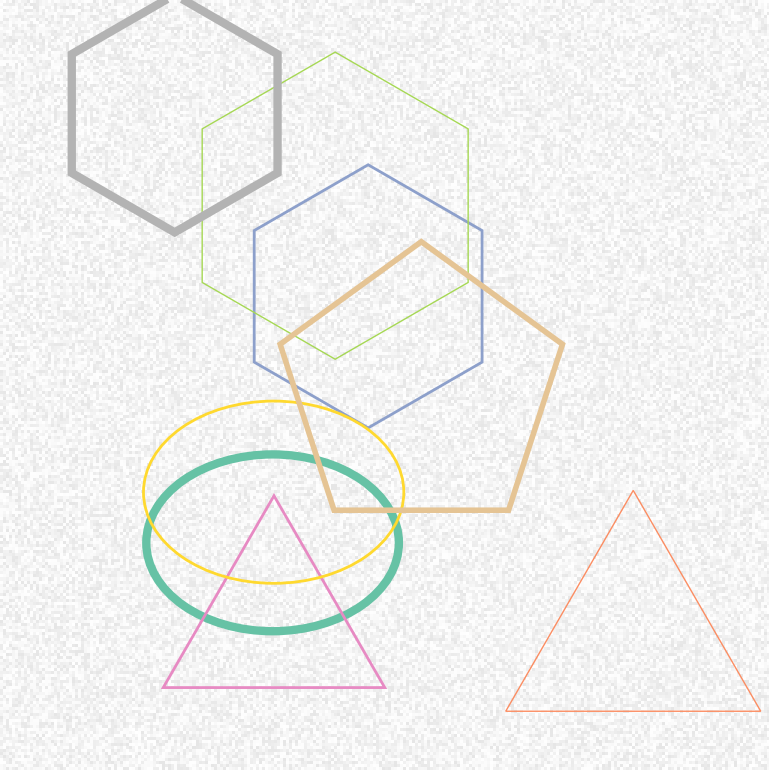[{"shape": "oval", "thickness": 3, "radius": 0.82, "center": [0.354, 0.295]}, {"shape": "triangle", "thickness": 0.5, "radius": 0.96, "center": [0.822, 0.172]}, {"shape": "hexagon", "thickness": 1, "radius": 0.85, "center": [0.478, 0.615]}, {"shape": "triangle", "thickness": 1, "radius": 0.83, "center": [0.356, 0.19]}, {"shape": "hexagon", "thickness": 0.5, "radius": 1.0, "center": [0.435, 0.733]}, {"shape": "oval", "thickness": 1, "radius": 0.85, "center": [0.355, 0.361]}, {"shape": "pentagon", "thickness": 2, "radius": 0.96, "center": [0.547, 0.493]}, {"shape": "hexagon", "thickness": 3, "radius": 0.77, "center": [0.227, 0.853]}]